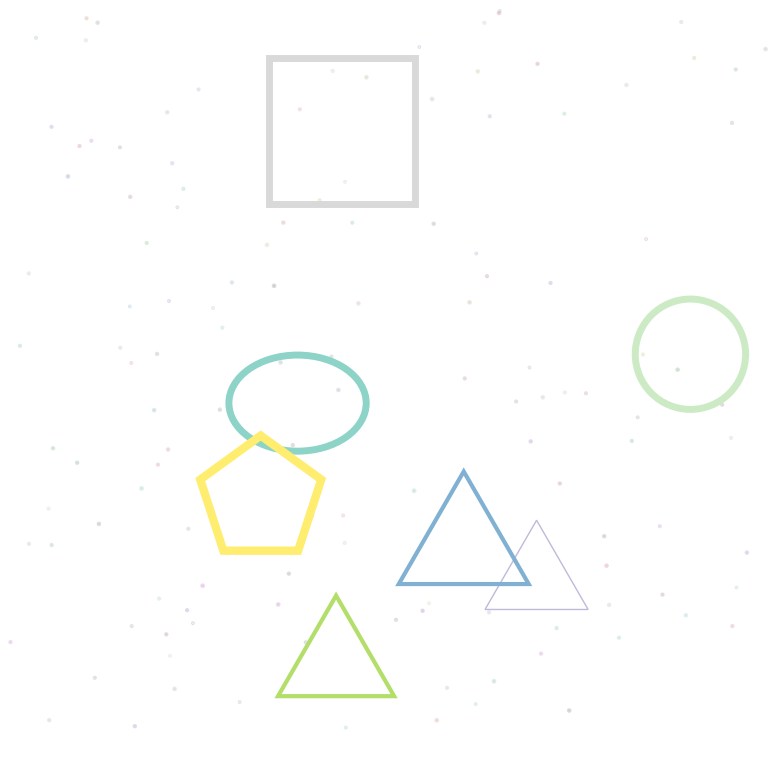[{"shape": "oval", "thickness": 2.5, "radius": 0.45, "center": [0.386, 0.476]}, {"shape": "triangle", "thickness": 0.5, "radius": 0.39, "center": [0.697, 0.247]}, {"shape": "triangle", "thickness": 1.5, "radius": 0.49, "center": [0.602, 0.29]}, {"shape": "triangle", "thickness": 1.5, "radius": 0.44, "center": [0.436, 0.139]}, {"shape": "square", "thickness": 2.5, "radius": 0.47, "center": [0.444, 0.83]}, {"shape": "circle", "thickness": 2.5, "radius": 0.36, "center": [0.897, 0.54]}, {"shape": "pentagon", "thickness": 3, "radius": 0.41, "center": [0.339, 0.352]}]